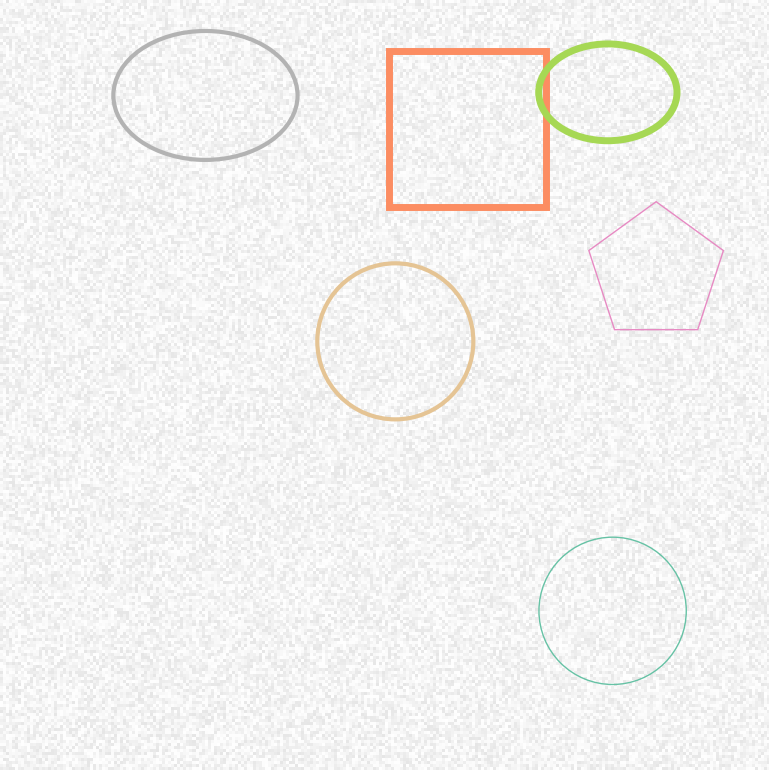[{"shape": "circle", "thickness": 0.5, "radius": 0.48, "center": [0.796, 0.207]}, {"shape": "square", "thickness": 2.5, "radius": 0.51, "center": [0.607, 0.832]}, {"shape": "pentagon", "thickness": 0.5, "radius": 0.46, "center": [0.852, 0.646]}, {"shape": "oval", "thickness": 2.5, "radius": 0.45, "center": [0.789, 0.88]}, {"shape": "circle", "thickness": 1.5, "radius": 0.51, "center": [0.513, 0.557]}, {"shape": "oval", "thickness": 1.5, "radius": 0.6, "center": [0.267, 0.876]}]